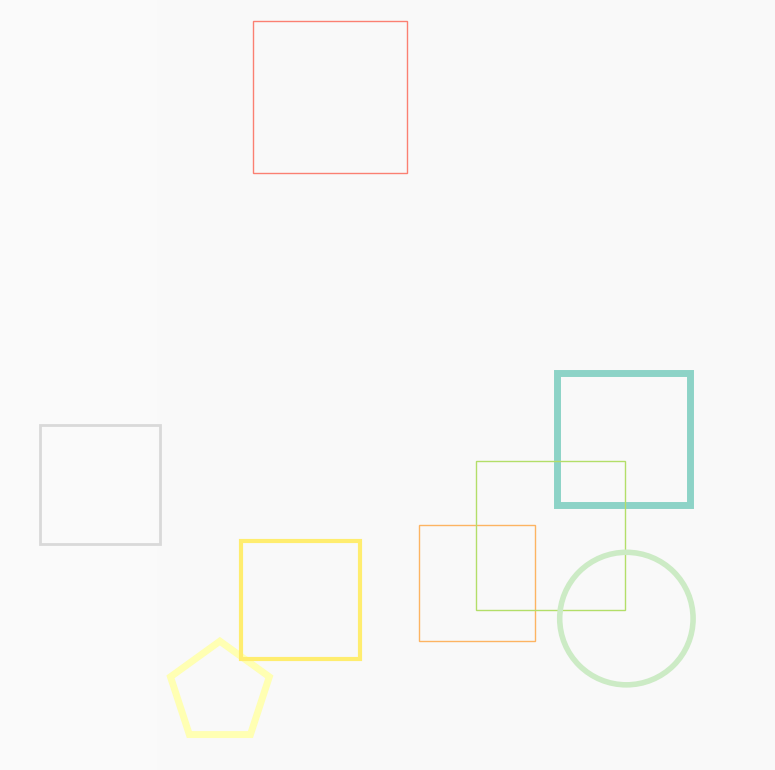[{"shape": "square", "thickness": 2.5, "radius": 0.43, "center": [0.804, 0.429]}, {"shape": "pentagon", "thickness": 2.5, "radius": 0.34, "center": [0.284, 0.1]}, {"shape": "square", "thickness": 0.5, "radius": 0.5, "center": [0.426, 0.874]}, {"shape": "square", "thickness": 0.5, "radius": 0.38, "center": [0.615, 0.243]}, {"shape": "square", "thickness": 0.5, "radius": 0.48, "center": [0.71, 0.305]}, {"shape": "square", "thickness": 1, "radius": 0.39, "center": [0.129, 0.37]}, {"shape": "circle", "thickness": 2, "radius": 0.43, "center": [0.808, 0.197]}, {"shape": "square", "thickness": 1.5, "radius": 0.38, "center": [0.387, 0.221]}]